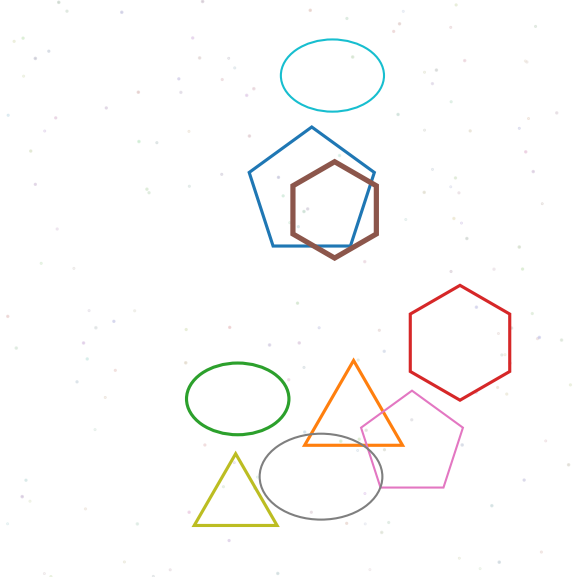[{"shape": "pentagon", "thickness": 1.5, "radius": 0.57, "center": [0.54, 0.665]}, {"shape": "triangle", "thickness": 1.5, "radius": 0.49, "center": [0.612, 0.277]}, {"shape": "oval", "thickness": 1.5, "radius": 0.44, "center": [0.412, 0.308]}, {"shape": "hexagon", "thickness": 1.5, "radius": 0.5, "center": [0.797, 0.406]}, {"shape": "hexagon", "thickness": 2.5, "radius": 0.42, "center": [0.579, 0.636]}, {"shape": "pentagon", "thickness": 1, "radius": 0.46, "center": [0.713, 0.23]}, {"shape": "oval", "thickness": 1, "radius": 0.53, "center": [0.556, 0.174]}, {"shape": "triangle", "thickness": 1.5, "radius": 0.41, "center": [0.408, 0.131]}, {"shape": "oval", "thickness": 1, "radius": 0.45, "center": [0.576, 0.868]}]